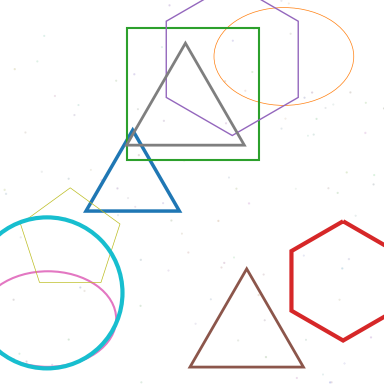[{"shape": "triangle", "thickness": 2.5, "radius": 0.7, "center": [0.345, 0.522]}, {"shape": "oval", "thickness": 0.5, "radius": 0.91, "center": [0.737, 0.853]}, {"shape": "square", "thickness": 1.5, "radius": 0.85, "center": [0.501, 0.756]}, {"shape": "hexagon", "thickness": 3, "radius": 0.77, "center": [0.891, 0.27]}, {"shape": "hexagon", "thickness": 1, "radius": 0.99, "center": [0.603, 0.846]}, {"shape": "triangle", "thickness": 2, "radius": 0.85, "center": [0.641, 0.132]}, {"shape": "oval", "thickness": 1.5, "radius": 0.89, "center": [0.124, 0.171]}, {"shape": "triangle", "thickness": 2, "radius": 0.88, "center": [0.482, 0.711]}, {"shape": "pentagon", "thickness": 0.5, "radius": 0.68, "center": [0.182, 0.376]}, {"shape": "circle", "thickness": 3, "radius": 0.98, "center": [0.122, 0.239]}]